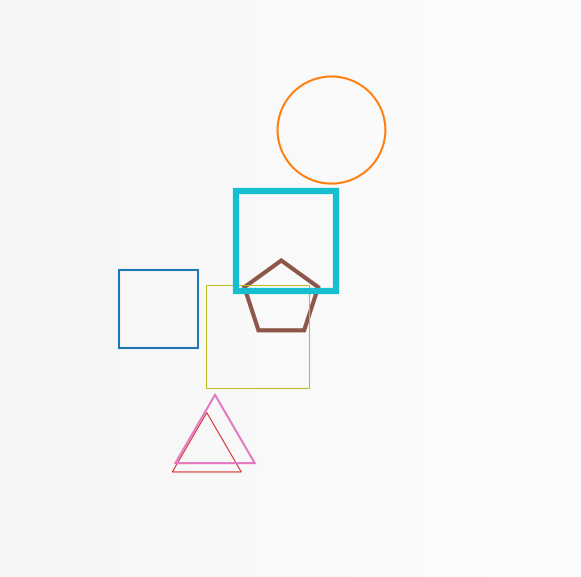[{"shape": "square", "thickness": 1, "radius": 0.34, "center": [0.273, 0.464]}, {"shape": "circle", "thickness": 1, "radius": 0.46, "center": [0.57, 0.774]}, {"shape": "triangle", "thickness": 0.5, "radius": 0.34, "center": [0.356, 0.216]}, {"shape": "pentagon", "thickness": 2, "radius": 0.33, "center": [0.484, 0.481]}, {"shape": "triangle", "thickness": 1, "radius": 0.39, "center": [0.37, 0.237]}, {"shape": "square", "thickness": 0.5, "radius": 0.44, "center": [0.443, 0.416]}, {"shape": "square", "thickness": 3, "radius": 0.43, "center": [0.492, 0.583]}]